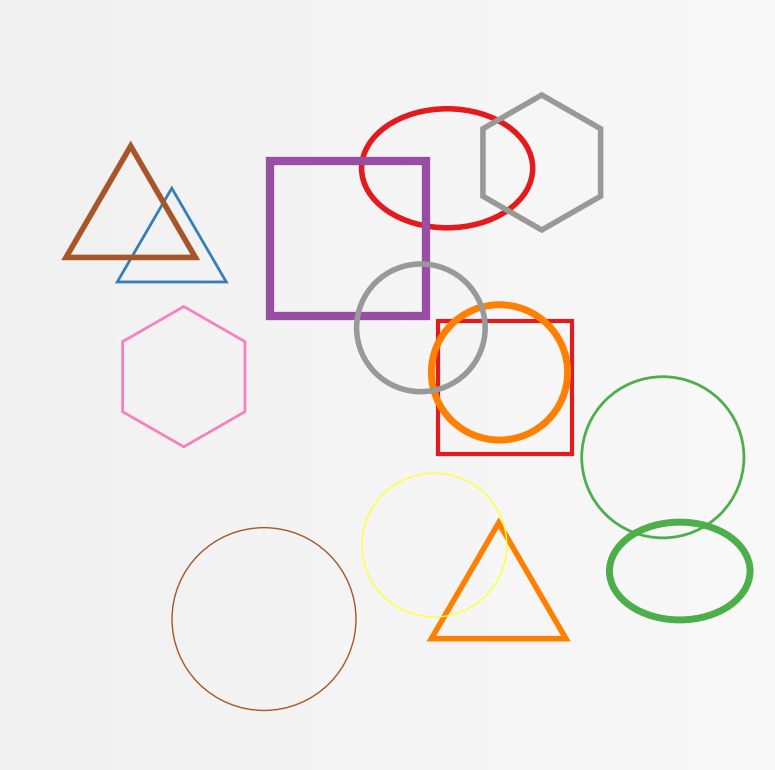[{"shape": "square", "thickness": 1.5, "radius": 0.43, "center": [0.652, 0.497]}, {"shape": "oval", "thickness": 2, "radius": 0.55, "center": [0.577, 0.781]}, {"shape": "triangle", "thickness": 1, "radius": 0.41, "center": [0.222, 0.674]}, {"shape": "oval", "thickness": 2.5, "radius": 0.45, "center": [0.877, 0.258]}, {"shape": "circle", "thickness": 1, "radius": 0.52, "center": [0.855, 0.406]}, {"shape": "square", "thickness": 3, "radius": 0.51, "center": [0.449, 0.69]}, {"shape": "circle", "thickness": 2.5, "radius": 0.44, "center": [0.645, 0.516]}, {"shape": "triangle", "thickness": 2, "radius": 0.5, "center": [0.643, 0.221]}, {"shape": "circle", "thickness": 0.5, "radius": 0.47, "center": [0.56, 0.292]}, {"shape": "triangle", "thickness": 2, "radius": 0.48, "center": [0.169, 0.714]}, {"shape": "circle", "thickness": 0.5, "radius": 0.59, "center": [0.341, 0.196]}, {"shape": "hexagon", "thickness": 1, "radius": 0.46, "center": [0.237, 0.511]}, {"shape": "hexagon", "thickness": 2, "radius": 0.44, "center": [0.699, 0.789]}, {"shape": "circle", "thickness": 2, "radius": 0.41, "center": [0.543, 0.574]}]